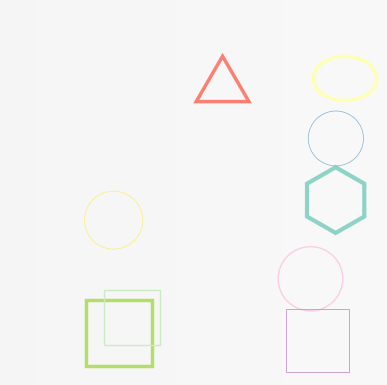[{"shape": "hexagon", "thickness": 3, "radius": 0.43, "center": [0.866, 0.48]}, {"shape": "oval", "thickness": 2.5, "radius": 0.41, "center": [0.89, 0.796]}, {"shape": "triangle", "thickness": 2.5, "radius": 0.39, "center": [0.574, 0.775]}, {"shape": "circle", "thickness": 0.5, "radius": 0.36, "center": [0.867, 0.64]}, {"shape": "square", "thickness": 2.5, "radius": 0.42, "center": [0.307, 0.135]}, {"shape": "circle", "thickness": 1, "radius": 0.42, "center": [0.801, 0.276]}, {"shape": "square", "thickness": 0.5, "radius": 0.41, "center": [0.819, 0.116]}, {"shape": "square", "thickness": 1, "radius": 0.36, "center": [0.34, 0.175]}, {"shape": "circle", "thickness": 0.5, "radius": 0.38, "center": [0.293, 0.428]}]